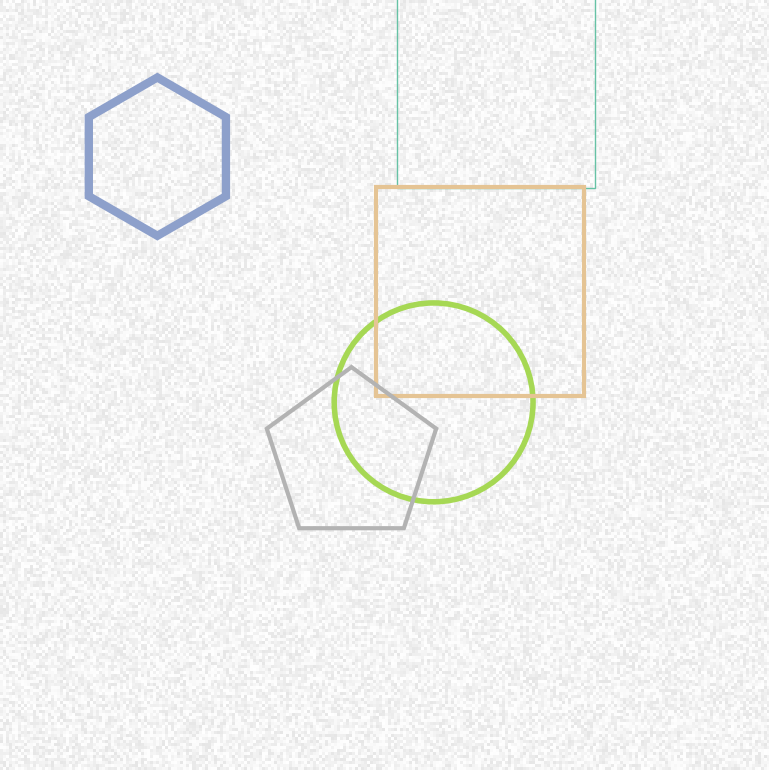[{"shape": "square", "thickness": 0.5, "radius": 0.64, "center": [0.644, 0.885]}, {"shape": "hexagon", "thickness": 3, "radius": 0.51, "center": [0.204, 0.797]}, {"shape": "circle", "thickness": 2, "radius": 0.65, "center": [0.563, 0.477]}, {"shape": "square", "thickness": 1.5, "radius": 0.68, "center": [0.624, 0.622]}, {"shape": "pentagon", "thickness": 1.5, "radius": 0.58, "center": [0.456, 0.408]}]